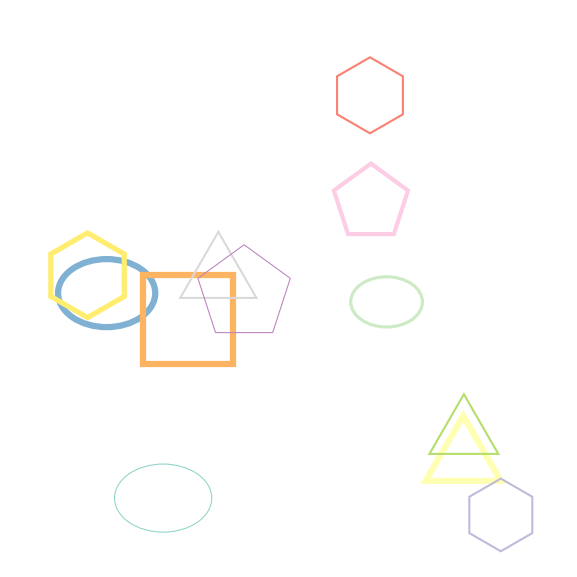[{"shape": "oval", "thickness": 0.5, "radius": 0.42, "center": [0.283, 0.137]}, {"shape": "triangle", "thickness": 3, "radius": 0.38, "center": [0.802, 0.204]}, {"shape": "hexagon", "thickness": 1, "radius": 0.31, "center": [0.867, 0.107]}, {"shape": "hexagon", "thickness": 1, "radius": 0.33, "center": [0.641, 0.834]}, {"shape": "oval", "thickness": 3, "radius": 0.42, "center": [0.185, 0.492]}, {"shape": "square", "thickness": 3, "radius": 0.39, "center": [0.325, 0.446]}, {"shape": "triangle", "thickness": 1, "radius": 0.34, "center": [0.803, 0.248]}, {"shape": "pentagon", "thickness": 2, "radius": 0.34, "center": [0.642, 0.648]}, {"shape": "triangle", "thickness": 1, "radius": 0.38, "center": [0.378, 0.521]}, {"shape": "pentagon", "thickness": 0.5, "radius": 0.42, "center": [0.423, 0.491]}, {"shape": "oval", "thickness": 1.5, "radius": 0.31, "center": [0.669, 0.476]}, {"shape": "hexagon", "thickness": 2.5, "radius": 0.37, "center": [0.152, 0.523]}]